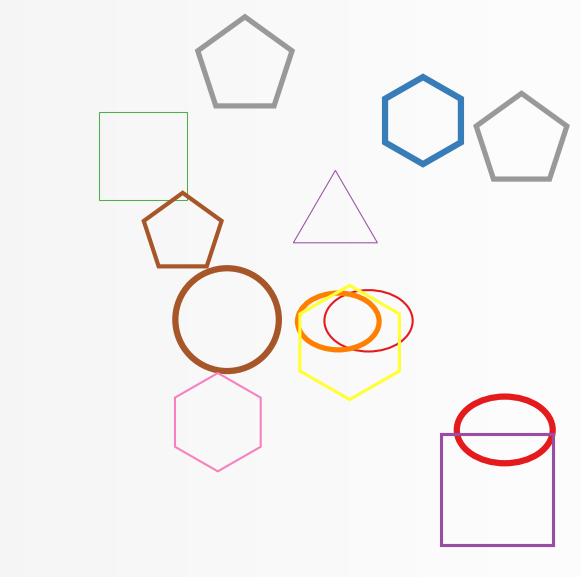[{"shape": "oval", "thickness": 3, "radius": 0.41, "center": [0.868, 0.255]}, {"shape": "oval", "thickness": 1, "radius": 0.38, "center": [0.634, 0.444]}, {"shape": "hexagon", "thickness": 3, "radius": 0.38, "center": [0.728, 0.79]}, {"shape": "square", "thickness": 0.5, "radius": 0.38, "center": [0.246, 0.729]}, {"shape": "square", "thickness": 1.5, "radius": 0.48, "center": [0.855, 0.152]}, {"shape": "triangle", "thickness": 0.5, "radius": 0.42, "center": [0.577, 0.62]}, {"shape": "oval", "thickness": 2.5, "radius": 0.35, "center": [0.582, 0.442]}, {"shape": "hexagon", "thickness": 1.5, "radius": 0.49, "center": [0.602, 0.406]}, {"shape": "circle", "thickness": 3, "radius": 0.45, "center": [0.391, 0.446]}, {"shape": "pentagon", "thickness": 2, "radius": 0.35, "center": [0.314, 0.595]}, {"shape": "hexagon", "thickness": 1, "radius": 0.43, "center": [0.375, 0.268]}, {"shape": "pentagon", "thickness": 2.5, "radius": 0.41, "center": [0.897, 0.755]}, {"shape": "pentagon", "thickness": 2.5, "radius": 0.43, "center": [0.421, 0.885]}]